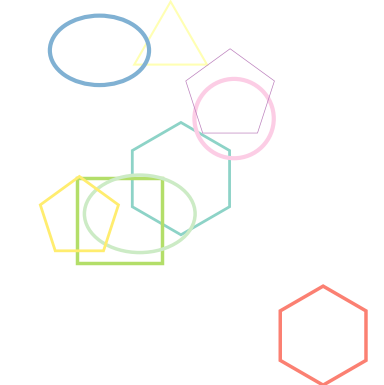[{"shape": "hexagon", "thickness": 2, "radius": 0.73, "center": [0.47, 0.536]}, {"shape": "triangle", "thickness": 1.5, "radius": 0.55, "center": [0.443, 0.887]}, {"shape": "hexagon", "thickness": 2.5, "radius": 0.64, "center": [0.839, 0.128]}, {"shape": "oval", "thickness": 3, "radius": 0.64, "center": [0.258, 0.869]}, {"shape": "square", "thickness": 2.5, "radius": 0.56, "center": [0.311, 0.427]}, {"shape": "circle", "thickness": 3, "radius": 0.52, "center": [0.608, 0.692]}, {"shape": "pentagon", "thickness": 0.5, "radius": 0.61, "center": [0.598, 0.752]}, {"shape": "oval", "thickness": 2.5, "radius": 0.72, "center": [0.363, 0.445]}, {"shape": "pentagon", "thickness": 2, "radius": 0.53, "center": [0.206, 0.435]}]